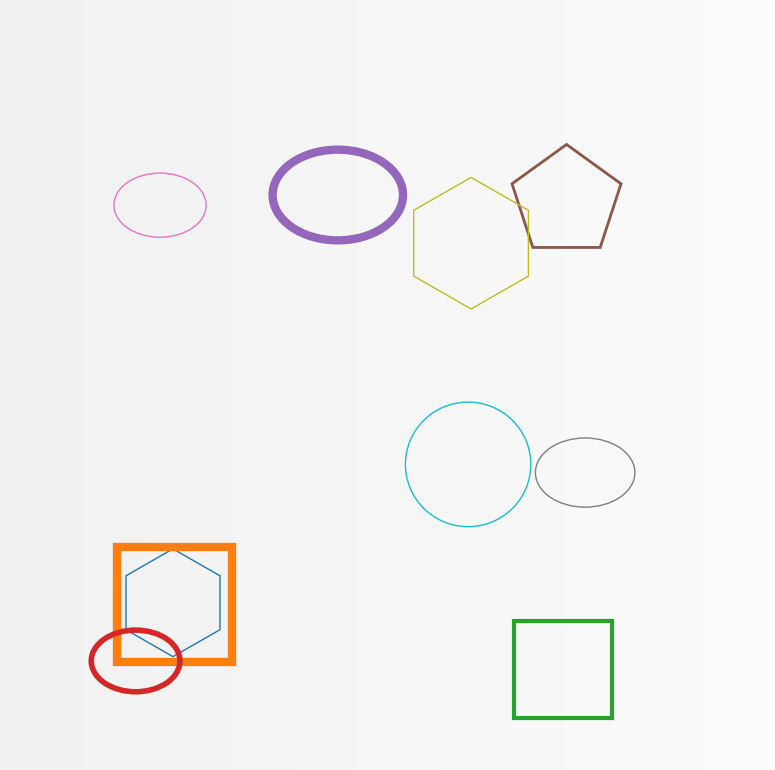[{"shape": "hexagon", "thickness": 0.5, "radius": 0.35, "center": [0.223, 0.217]}, {"shape": "square", "thickness": 3, "radius": 0.37, "center": [0.225, 0.215]}, {"shape": "square", "thickness": 1.5, "radius": 0.31, "center": [0.727, 0.13]}, {"shape": "oval", "thickness": 2, "radius": 0.29, "center": [0.175, 0.142]}, {"shape": "oval", "thickness": 3, "radius": 0.42, "center": [0.436, 0.747]}, {"shape": "pentagon", "thickness": 1, "radius": 0.37, "center": [0.731, 0.738]}, {"shape": "oval", "thickness": 0.5, "radius": 0.3, "center": [0.206, 0.734]}, {"shape": "oval", "thickness": 0.5, "radius": 0.32, "center": [0.755, 0.386]}, {"shape": "hexagon", "thickness": 0.5, "radius": 0.43, "center": [0.608, 0.684]}, {"shape": "circle", "thickness": 0.5, "radius": 0.4, "center": [0.604, 0.397]}]